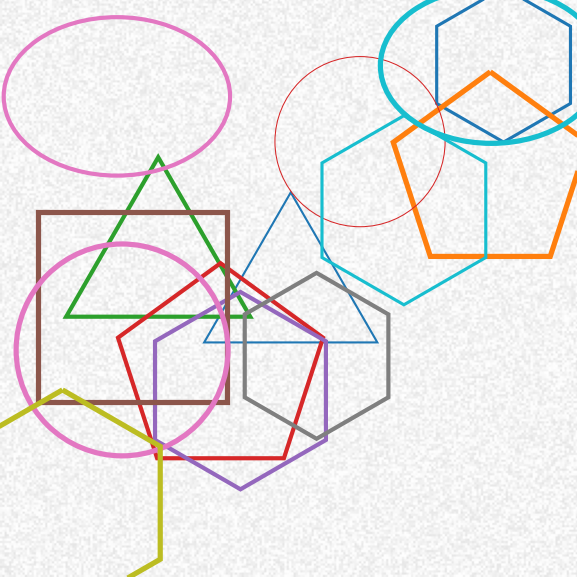[{"shape": "hexagon", "thickness": 1.5, "radius": 0.67, "center": [0.872, 0.887]}, {"shape": "triangle", "thickness": 1, "radius": 0.87, "center": [0.503, 0.493]}, {"shape": "pentagon", "thickness": 2.5, "radius": 0.88, "center": [0.849, 0.698]}, {"shape": "triangle", "thickness": 2, "radius": 0.92, "center": [0.274, 0.543]}, {"shape": "circle", "thickness": 0.5, "radius": 0.74, "center": [0.623, 0.754]}, {"shape": "pentagon", "thickness": 2, "radius": 0.93, "center": [0.382, 0.357]}, {"shape": "hexagon", "thickness": 2, "radius": 0.85, "center": [0.416, 0.323]}, {"shape": "square", "thickness": 2.5, "radius": 0.82, "center": [0.229, 0.468]}, {"shape": "oval", "thickness": 2, "radius": 0.98, "center": [0.202, 0.832]}, {"shape": "circle", "thickness": 2.5, "radius": 0.92, "center": [0.211, 0.393]}, {"shape": "hexagon", "thickness": 2, "radius": 0.72, "center": [0.548, 0.383]}, {"shape": "hexagon", "thickness": 2.5, "radius": 0.98, "center": [0.108, 0.128]}, {"shape": "hexagon", "thickness": 1.5, "radius": 0.82, "center": [0.699, 0.635]}, {"shape": "oval", "thickness": 2.5, "radius": 0.96, "center": [0.851, 0.885]}]